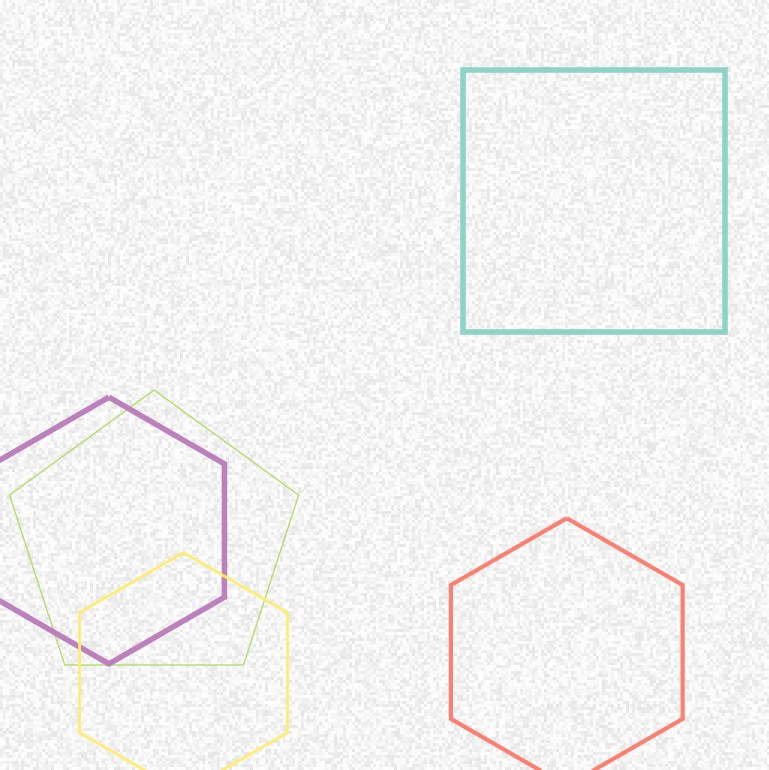[{"shape": "square", "thickness": 2, "radius": 0.85, "center": [0.772, 0.739]}, {"shape": "hexagon", "thickness": 1.5, "radius": 0.87, "center": [0.736, 0.153]}, {"shape": "pentagon", "thickness": 0.5, "radius": 0.99, "center": [0.2, 0.296]}, {"shape": "hexagon", "thickness": 2, "radius": 0.87, "center": [0.141, 0.311]}, {"shape": "hexagon", "thickness": 1, "radius": 0.78, "center": [0.238, 0.126]}]